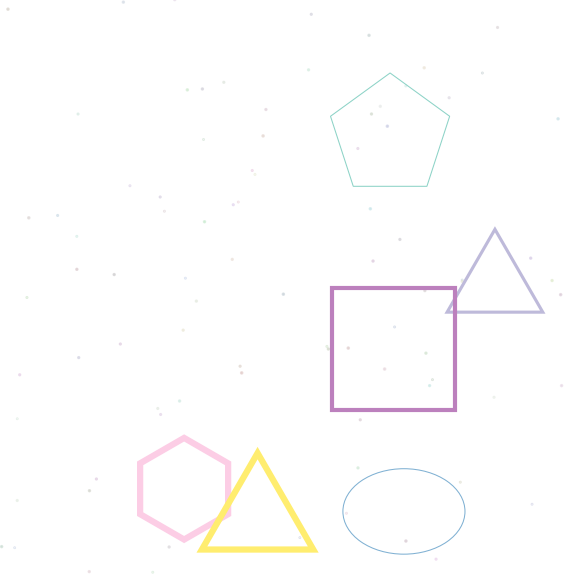[{"shape": "pentagon", "thickness": 0.5, "radius": 0.54, "center": [0.675, 0.764]}, {"shape": "triangle", "thickness": 1.5, "radius": 0.48, "center": [0.857, 0.506]}, {"shape": "oval", "thickness": 0.5, "radius": 0.53, "center": [0.699, 0.114]}, {"shape": "hexagon", "thickness": 3, "radius": 0.44, "center": [0.319, 0.153]}, {"shape": "square", "thickness": 2, "radius": 0.53, "center": [0.681, 0.395]}, {"shape": "triangle", "thickness": 3, "radius": 0.56, "center": [0.446, 0.103]}]